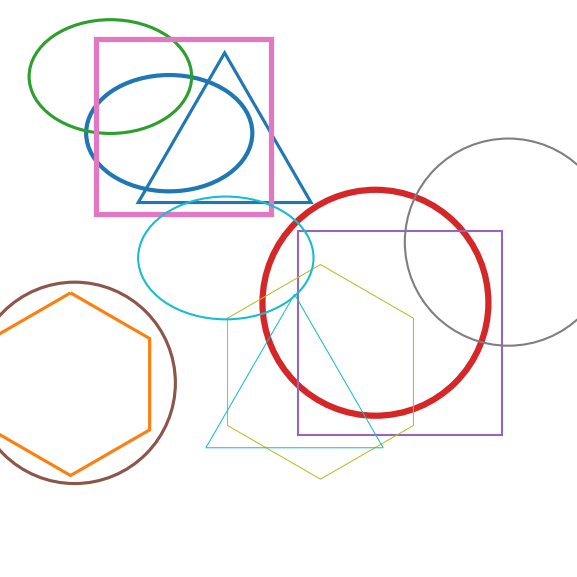[{"shape": "oval", "thickness": 2, "radius": 0.72, "center": [0.293, 0.769]}, {"shape": "triangle", "thickness": 1.5, "radius": 0.86, "center": [0.389, 0.735]}, {"shape": "hexagon", "thickness": 1.5, "radius": 0.79, "center": [0.122, 0.334]}, {"shape": "oval", "thickness": 1.5, "radius": 0.7, "center": [0.191, 0.867]}, {"shape": "circle", "thickness": 3, "radius": 0.98, "center": [0.65, 0.475]}, {"shape": "square", "thickness": 1, "radius": 0.88, "center": [0.693, 0.422]}, {"shape": "circle", "thickness": 1.5, "radius": 0.87, "center": [0.129, 0.336]}, {"shape": "square", "thickness": 2.5, "radius": 0.76, "center": [0.318, 0.78]}, {"shape": "circle", "thickness": 1, "radius": 0.9, "center": [0.88, 0.58]}, {"shape": "hexagon", "thickness": 0.5, "radius": 0.93, "center": [0.555, 0.355]}, {"shape": "oval", "thickness": 1, "radius": 0.76, "center": [0.391, 0.552]}, {"shape": "triangle", "thickness": 0.5, "radius": 0.89, "center": [0.51, 0.312]}]